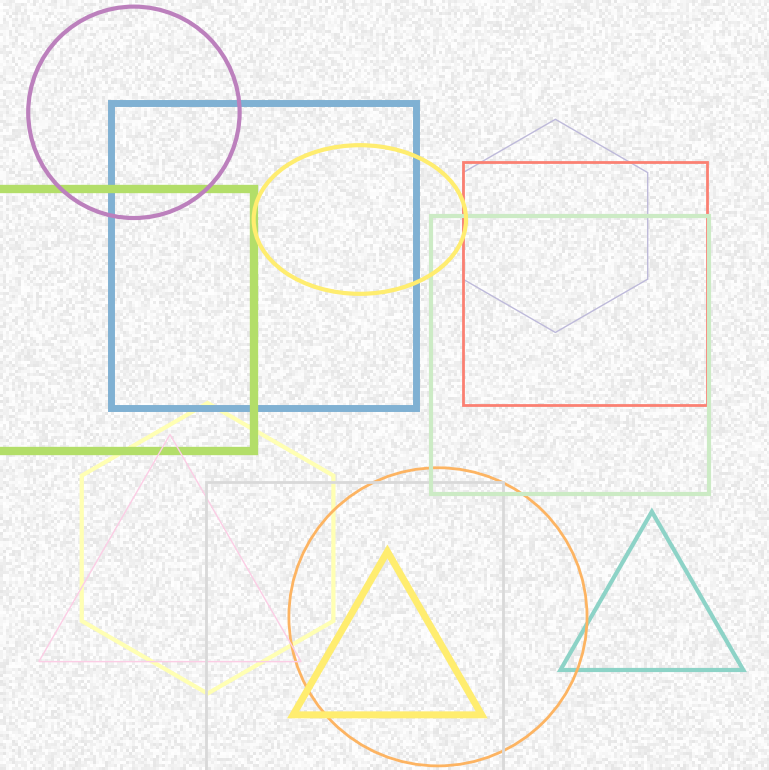[{"shape": "triangle", "thickness": 1.5, "radius": 0.69, "center": [0.847, 0.198]}, {"shape": "hexagon", "thickness": 1.5, "radius": 0.94, "center": [0.27, 0.288]}, {"shape": "hexagon", "thickness": 0.5, "radius": 0.69, "center": [0.721, 0.707]}, {"shape": "square", "thickness": 1, "radius": 0.79, "center": [0.759, 0.632]}, {"shape": "square", "thickness": 2.5, "radius": 0.99, "center": [0.342, 0.668]}, {"shape": "circle", "thickness": 1, "radius": 0.97, "center": [0.569, 0.199]}, {"shape": "square", "thickness": 3, "radius": 0.85, "center": [0.16, 0.585]}, {"shape": "triangle", "thickness": 0.5, "radius": 0.98, "center": [0.221, 0.239]}, {"shape": "square", "thickness": 1, "radius": 0.96, "center": [0.461, 0.181]}, {"shape": "circle", "thickness": 1.5, "radius": 0.69, "center": [0.174, 0.854]}, {"shape": "square", "thickness": 1.5, "radius": 0.9, "center": [0.74, 0.539]}, {"shape": "oval", "thickness": 1.5, "radius": 0.69, "center": [0.467, 0.715]}, {"shape": "triangle", "thickness": 2.5, "radius": 0.71, "center": [0.503, 0.142]}]